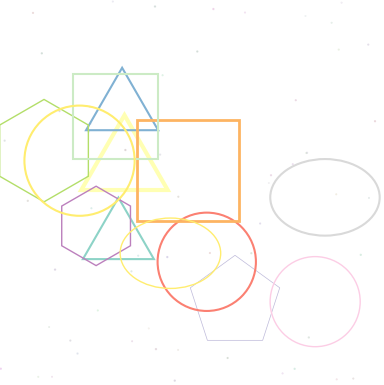[{"shape": "triangle", "thickness": 1.5, "radius": 0.53, "center": [0.308, 0.38]}, {"shape": "triangle", "thickness": 3, "radius": 0.65, "center": [0.323, 0.571]}, {"shape": "pentagon", "thickness": 0.5, "radius": 0.61, "center": [0.61, 0.215]}, {"shape": "circle", "thickness": 1.5, "radius": 0.64, "center": [0.537, 0.32]}, {"shape": "triangle", "thickness": 1.5, "radius": 0.54, "center": [0.317, 0.716]}, {"shape": "square", "thickness": 2, "radius": 0.66, "center": [0.488, 0.557]}, {"shape": "hexagon", "thickness": 1, "radius": 0.66, "center": [0.114, 0.609]}, {"shape": "circle", "thickness": 1, "radius": 0.58, "center": [0.819, 0.216]}, {"shape": "oval", "thickness": 1.5, "radius": 0.71, "center": [0.844, 0.487]}, {"shape": "hexagon", "thickness": 1, "radius": 0.52, "center": [0.25, 0.413]}, {"shape": "square", "thickness": 1.5, "radius": 0.55, "center": [0.301, 0.697]}, {"shape": "circle", "thickness": 1.5, "radius": 0.72, "center": [0.207, 0.583]}, {"shape": "oval", "thickness": 1, "radius": 0.65, "center": [0.443, 0.342]}]